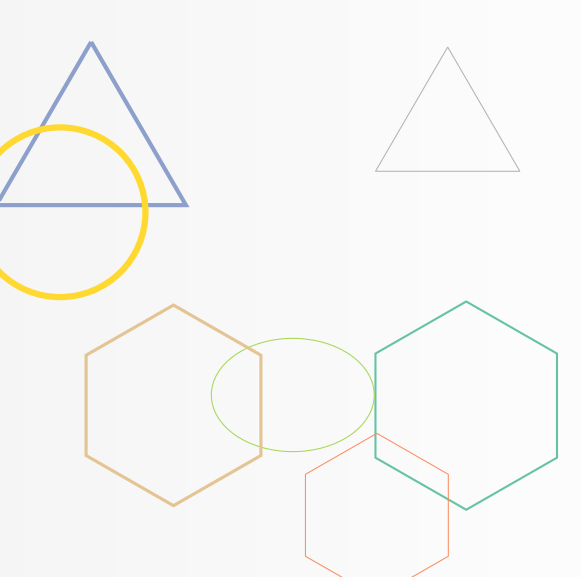[{"shape": "hexagon", "thickness": 1, "radius": 0.9, "center": [0.802, 0.297]}, {"shape": "hexagon", "thickness": 0.5, "radius": 0.71, "center": [0.648, 0.107]}, {"shape": "triangle", "thickness": 2, "radius": 0.94, "center": [0.157, 0.738]}, {"shape": "oval", "thickness": 0.5, "radius": 0.7, "center": [0.504, 0.315]}, {"shape": "circle", "thickness": 3, "radius": 0.73, "center": [0.103, 0.632]}, {"shape": "hexagon", "thickness": 1.5, "radius": 0.87, "center": [0.298, 0.297]}, {"shape": "triangle", "thickness": 0.5, "radius": 0.72, "center": [0.77, 0.774]}]